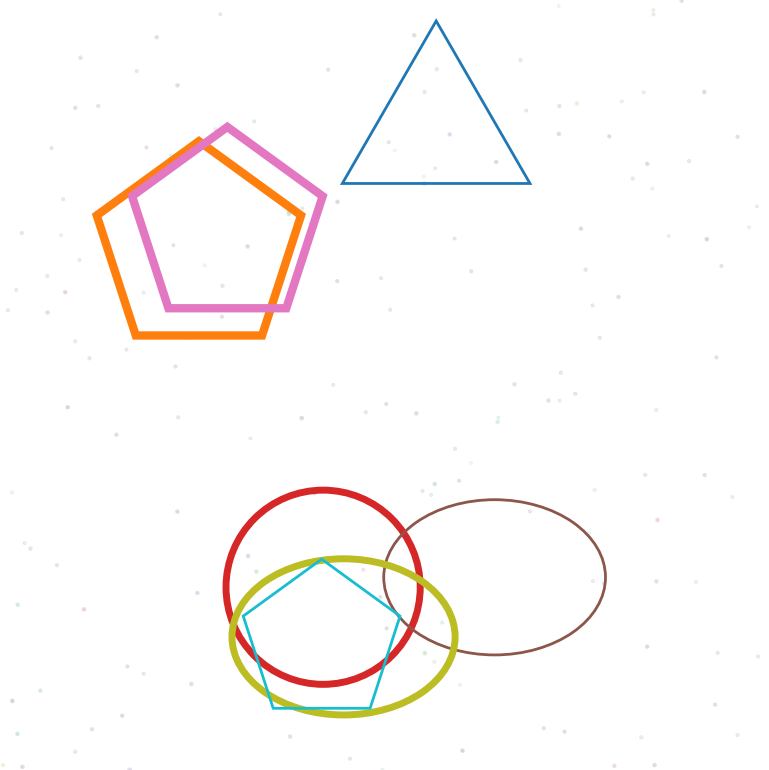[{"shape": "triangle", "thickness": 1, "radius": 0.7, "center": [0.566, 0.832]}, {"shape": "pentagon", "thickness": 3, "radius": 0.7, "center": [0.258, 0.677]}, {"shape": "circle", "thickness": 2.5, "radius": 0.63, "center": [0.42, 0.237]}, {"shape": "oval", "thickness": 1, "radius": 0.72, "center": [0.642, 0.25]}, {"shape": "pentagon", "thickness": 3, "radius": 0.65, "center": [0.295, 0.705]}, {"shape": "oval", "thickness": 2.5, "radius": 0.72, "center": [0.446, 0.173]}, {"shape": "pentagon", "thickness": 1, "radius": 0.54, "center": [0.418, 0.167]}]